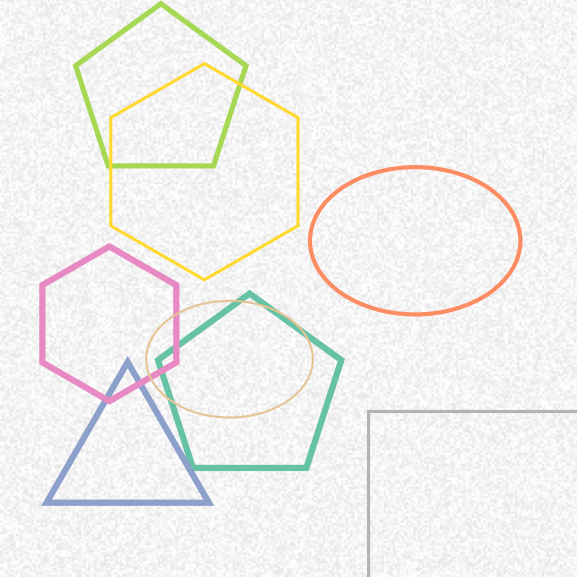[{"shape": "pentagon", "thickness": 3, "radius": 0.83, "center": [0.432, 0.324]}, {"shape": "oval", "thickness": 2, "radius": 0.91, "center": [0.719, 0.582]}, {"shape": "triangle", "thickness": 3, "radius": 0.81, "center": [0.221, 0.21]}, {"shape": "hexagon", "thickness": 3, "radius": 0.67, "center": [0.189, 0.438]}, {"shape": "pentagon", "thickness": 2.5, "radius": 0.78, "center": [0.278, 0.837]}, {"shape": "hexagon", "thickness": 1.5, "radius": 0.94, "center": [0.354, 0.702]}, {"shape": "oval", "thickness": 1, "radius": 0.72, "center": [0.397, 0.377]}, {"shape": "square", "thickness": 1.5, "radius": 0.93, "center": [0.823, 0.102]}]